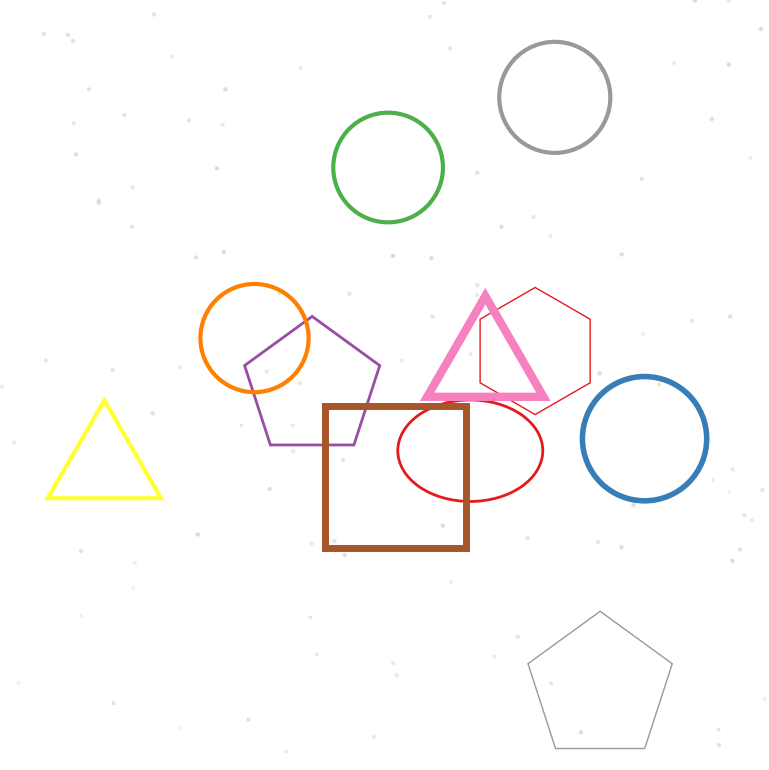[{"shape": "oval", "thickness": 1, "radius": 0.47, "center": [0.611, 0.415]}, {"shape": "hexagon", "thickness": 0.5, "radius": 0.41, "center": [0.695, 0.544]}, {"shape": "circle", "thickness": 2, "radius": 0.4, "center": [0.837, 0.43]}, {"shape": "circle", "thickness": 1.5, "radius": 0.36, "center": [0.504, 0.782]}, {"shape": "pentagon", "thickness": 1, "radius": 0.46, "center": [0.405, 0.497]}, {"shape": "circle", "thickness": 1.5, "radius": 0.35, "center": [0.331, 0.561]}, {"shape": "triangle", "thickness": 1.5, "radius": 0.42, "center": [0.136, 0.395]}, {"shape": "square", "thickness": 2.5, "radius": 0.46, "center": [0.513, 0.381]}, {"shape": "triangle", "thickness": 3, "radius": 0.44, "center": [0.63, 0.528]}, {"shape": "pentagon", "thickness": 0.5, "radius": 0.49, "center": [0.779, 0.108]}, {"shape": "circle", "thickness": 1.5, "radius": 0.36, "center": [0.721, 0.874]}]